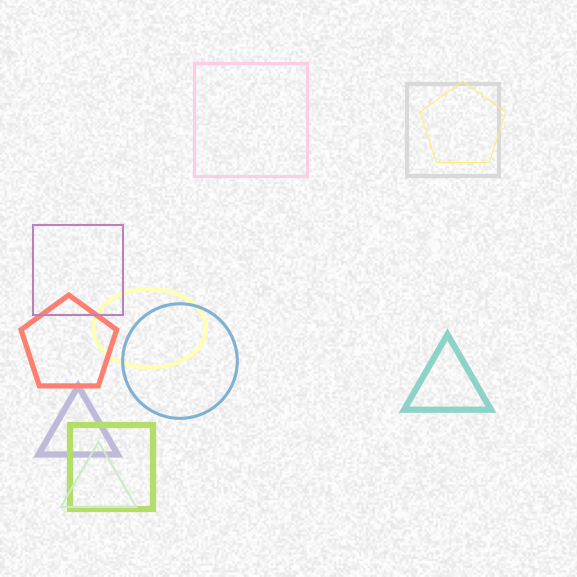[{"shape": "triangle", "thickness": 3, "radius": 0.43, "center": [0.775, 0.333]}, {"shape": "oval", "thickness": 2, "radius": 0.49, "center": [0.259, 0.431]}, {"shape": "triangle", "thickness": 3, "radius": 0.4, "center": [0.135, 0.252]}, {"shape": "pentagon", "thickness": 2.5, "radius": 0.44, "center": [0.119, 0.401]}, {"shape": "circle", "thickness": 1.5, "radius": 0.5, "center": [0.312, 0.374]}, {"shape": "square", "thickness": 3, "radius": 0.36, "center": [0.193, 0.19]}, {"shape": "square", "thickness": 1.5, "radius": 0.49, "center": [0.434, 0.792]}, {"shape": "square", "thickness": 2, "radius": 0.4, "center": [0.784, 0.775]}, {"shape": "square", "thickness": 1, "radius": 0.39, "center": [0.135, 0.532]}, {"shape": "triangle", "thickness": 1, "radius": 0.38, "center": [0.171, 0.159]}, {"shape": "pentagon", "thickness": 0.5, "radius": 0.39, "center": [0.801, 0.781]}]